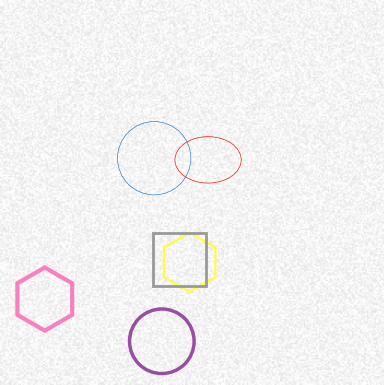[{"shape": "oval", "thickness": 0.5, "radius": 0.43, "center": [0.54, 0.585]}, {"shape": "circle", "thickness": 0.5, "radius": 0.48, "center": [0.401, 0.589]}, {"shape": "circle", "thickness": 2.5, "radius": 0.42, "center": [0.42, 0.114]}, {"shape": "hexagon", "thickness": 1.5, "radius": 0.39, "center": [0.493, 0.319]}, {"shape": "hexagon", "thickness": 3, "radius": 0.41, "center": [0.116, 0.223]}, {"shape": "square", "thickness": 2, "radius": 0.34, "center": [0.467, 0.327]}]